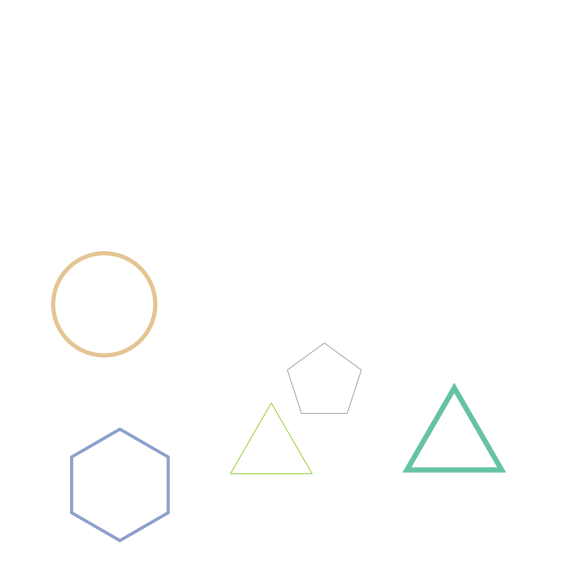[{"shape": "triangle", "thickness": 2.5, "radius": 0.47, "center": [0.787, 0.233]}, {"shape": "hexagon", "thickness": 1.5, "radius": 0.48, "center": [0.208, 0.16]}, {"shape": "triangle", "thickness": 0.5, "radius": 0.41, "center": [0.47, 0.22]}, {"shape": "circle", "thickness": 2, "radius": 0.44, "center": [0.18, 0.472]}, {"shape": "pentagon", "thickness": 0.5, "radius": 0.34, "center": [0.562, 0.338]}]